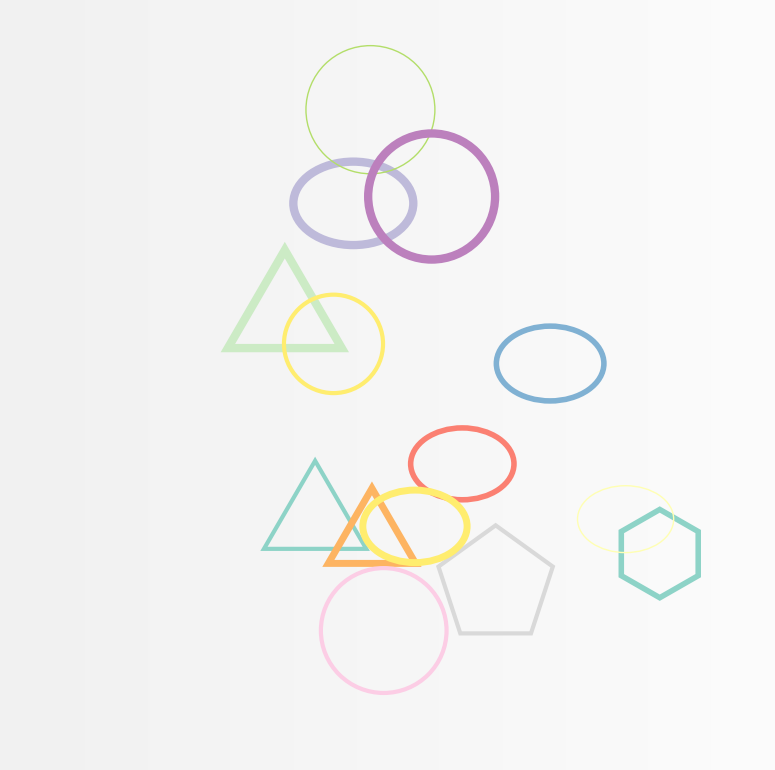[{"shape": "hexagon", "thickness": 2, "radius": 0.29, "center": [0.851, 0.281]}, {"shape": "triangle", "thickness": 1.5, "radius": 0.38, "center": [0.407, 0.325]}, {"shape": "oval", "thickness": 0.5, "radius": 0.31, "center": [0.807, 0.326]}, {"shape": "oval", "thickness": 3, "radius": 0.39, "center": [0.456, 0.736]}, {"shape": "oval", "thickness": 2, "radius": 0.33, "center": [0.597, 0.398]}, {"shape": "oval", "thickness": 2, "radius": 0.35, "center": [0.71, 0.528]}, {"shape": "triangle", "thickness": 2.5, "radius": 0.32, "center": [0.48, 0.301]}, {"shape": "circle", "thickness": 0.5, "radius": 0.42, "center": [0.478, 0.858]}, {"shape": "circle", "thickness": 1.5, "radius": 0.41, "center": [0.495, 0.181]}, {"shape": "pentagon", "thickness": 1.5, "radius": 0.39, "center": [0.64, 0.24]}, {"shape": "circle", "thickness": 3, "radius": 0.41, "center": [0.557, 0.745]}, {"shape": "triangle", "thickness": 3, "radius": 0.42, "center": [0.367, 0.59]}, {"shape": "oval", "thickness": 2.5, "radius": 0.34, "center": [0.535, 0.316]}, {"shape": "circle", "thickness": 1.5, "radius": 0.32, "center": [0.43, 0.553]}]